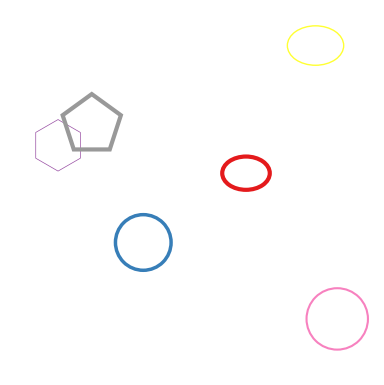[{"shape": "oval", "thickness": 3, "radius": 0.31, "center": [0.639, 0.55]}, {"shape": "circle", "thickness": 2.5, "radius": 0.36, "center": [0.372, 0.37]}, {"shape": "hexagon", "thickness": 0.5, "radius": 0.33, "center": [0.151, 0.623]}, {"shape": "oval", "thickness": 1, "radius": 0.37, "center": [0.82, 0.882]}, {"shape": "circle", "thickness": 1.5, "radius": 0.4, "center": [0.876, 0.172]}, {"shape": "pentagon", "thickness": 3, "radius": 0.4, "center": [0.238, 0.676]}]